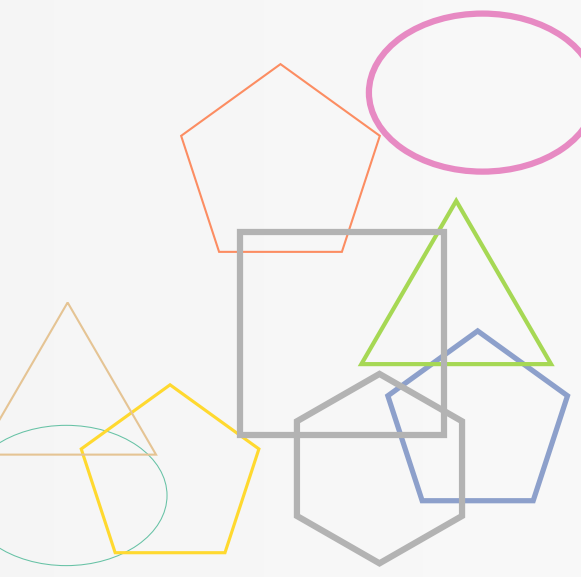[{"shape": "oval", "thickness": 0.5, "radius": 0.87, "center": [0.114, 0.141]}, {"shape": "pentagon", "thickness": 1, "radius": 0.9, "center": [0.483, 0.708]}, {"shape": "pentagon", "thickness": 2.5, "radius": 0.81, "center": [0.822, 0.264]}, {"shape": "oval", "thickness": 3, "radius": 0.98, "center": [0.83, 0.839]}, {"shape": "triangle", "thickness": 2, "radius": 0.94, "center": [0.785, 0.463]}, {"shape": "pentagon", "thickness": 1.5, "radius": 0.8, "center": [0.293, 0.172]}, {"shape": "triangle", "thickness": 1, "radius": 0.88, "center": [0.116, 0.3]}, {"shape": "square", "thickness": 3, "radius": 0.88, "center": [0.588, 0.422]}, {"shape": "hexagon", "thickness": 3, "radius": 0.82, "center": [0.653, 0.188]}]